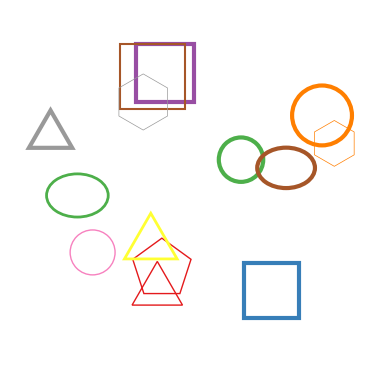[{"shape": "pentagon", "thickness": 1, "radius": 0.4, "center": [0.42, 0.302]}, {"shape": "triangle", "thickness": 1, "radius": 0.38, "center": [0.409, 0.245]}, {"shape": "square", "thickness": 3, "radius": 0.36, "center": [0.706, 0.247]}, {"shape": "circle", "thickness": 3, "radius": 0.29, "center": [0.626, 0.585]}, {"shape": "oval", "thickness": 2, "radius": 0.4, "center": [0.201, 0.492]}, {"shape": "square", "thickness": 3, "radius": 0.38, "center": [0.428, 0.812]}, {"shape": "hexagon", "thickness": 0.5, "radius": 0.3, "center": [0.868, 0.628]}, {"shape": "circle", "thickness": 3, "radius": 0.39, "center": [0.836, 0.7]}, {"shape": "triangle", "thickness": 2, "radius": 0.4, "center": [0.392, 0.367]}, {"shape": "oval", "thickness": 3, "radius": 0.37, "center": [0.743, 0.564]}, {"shape": "square", "thickness": 1.5, "radius": 0.43, "center": [0.396, 0.801]}, {"shape": "circle", "thickness": 1, "radius": 0.29, "center": [0.241, 0.344]}, {"shape": "triangle", "thickness": 3, "radius": 0.32, "center": [0.131, 0.648]}, {"shape": "hexagon", "thickness": 0.5, "radius": 0.36, "center": [0.372, 0.735]}]